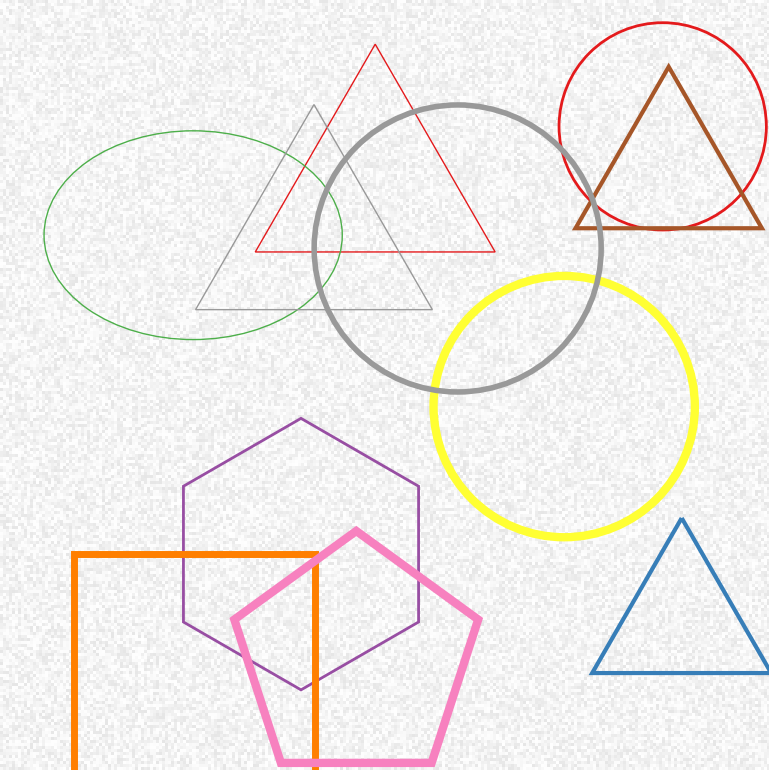[{"shape": "circle", "thickness": 1, "radius": 0.67, "center": [0.861, 0.836]}, {"shape": "triangle", "thickness": 0.5, "radius": 0.9, "center": [0.487, 0.763]}, {"shape": "triangle", "thickness": 1.5, "radius": 0.67, "center": [0.885, 0.193]}, {"shape": "oval", "thickness": 0.5, "radius": 0.97, "center": [0.251, 0.695]}, {"shape": "hexagon", "thickness": 1, "radius": 0.88, "center": [0.391, 0.28]}, {"shape": "square", "thickness": 2.5, "radius": 0.78, "center": [0.253, 0.125]}, {"shape": "circle", "thickness": 3, "radius": 0.85, "center": [0.733, 0.472]}, {"shape": "triangle", "thickness": 1.5, "radius": 0.7, "center": [0.868, 0.773]}, {"shape": "pentagon", "thickness": 3, "radius": 0.83, "center": [0.463, 0.144]}, {"shape": "triangle", "thickness": 0.5, "radius": 0.89, "center": [0.408, 0.687]}, {"shape": "circle", "thickness": 2, "radius": 0.93, "center": [0.594, 0.677]}]